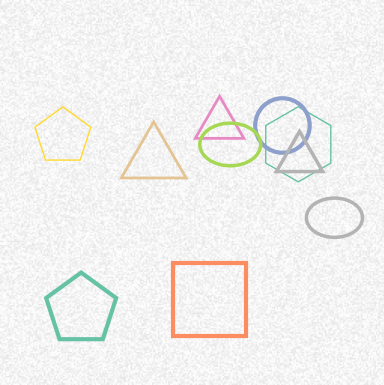[{"shape": "hexagon", "thickness": 1, "radius": 0.49, "center": [0.775, 0.625]}, {"shape": "pentagon", "thickness": 3, "radius": 0.48, "center": [0.211, 0.196]}, {"shape": "square", "thickness": 3, "radius": 0.48, "center": [0.545, 0.222]}, {"shape": "circle", "thickness": 3, "radius": 0.35, "center": [0.734, 0.674]}, {"shape": "triangle", "thickness": 2, "radius": 0.36, "center": [0.57, 0.677]}, {"shape": "oval", "thickness": 2.5, "radius": 0.4, "center": [0.598, 0.625]}, {"shape": "pentagon", "thickness": 1, "radius": 0.38, "center": [0.163, 0.646]}, {"shape": "triangle", "thickness": 2, "radius": 0.49, "center": [0.399, 0.586]}, {"shape": "oval", "thickness": 2.5, "radius": 0.36, "center": [0.869, 0.434]}, {"shape": "triangle", "thickness": 2.5, "radius": 0.35, "center": [0.778, 0.589]}]